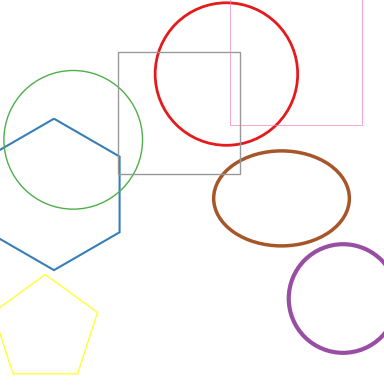[{"shape": "circle", "thickness": 2, "radius": 0.93, "center": [0.588, 0.808]}, {"shape": "hexagon", "thickness": 1.5, "radius": 0.98, "center": [0.14, 0.495]}, {"shape": "circle", "thickness": 1, "radius": 0.9, "center": [0.19, 0.637]}, {"shape": "circle", "thickness": 3, "radius": 0.71, "center": [0.891, 0.225]}, {"shape": "pentagon", "thickness": 1, "radius": 0.71, "center": [0.118, 0.144]}, {"shape": "oval", "thickness": 2.5, "radius": 0.88, "center": [0.731, 0.485]}, {"shape": "square", "thickness": 0.5, "radius": 0.86, "center": [0.768, 0.846]}, {"shape": "square", "thickness": 1, "radius": 0.79, "center": [0.465, 0.706]}]